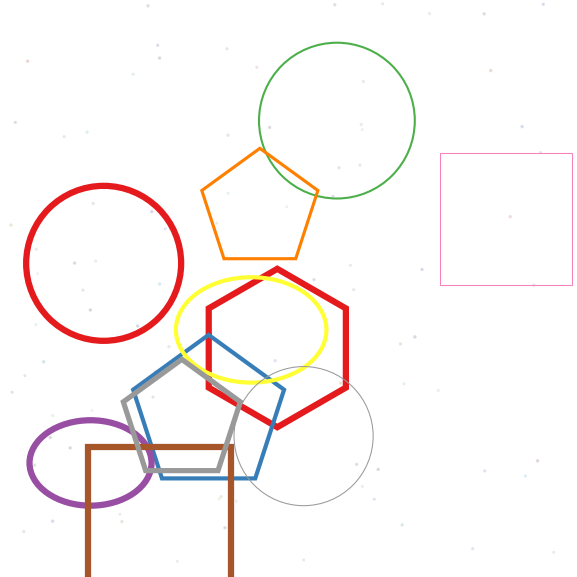[{"shape": "hexagon", "thickness": 3, "radius": 0.69, "center": [0.48, 0.397]}, {"shape": "circle", "thickness": 3, "radius": 0.67, "center": [0.179, 0.543]}, {"shape": "pentagon", "thickness": 2, "radius": 0.69, "center": [0.361, 0.282]}, {"shape": "circle", "thickness": 1, "radius": 0.67, "center": [0.583, 0.79]}, {"shape": "oval", "thickness": 3, "radius": 0.53, "center": [0.157, 0.198]}, {"shape": "pentagon", "thickness": 1.5, "radius": 0.53, "center": [0.45, 0.637]}, {"shape": "oval", "thickness": 2, "radius": 0.65, "center": [0.435, 0.428]}, {"shape": "square", "thickness": 3, "radius": 0.62, "center": [0.277, 0.102]}, {"shape": "square", "thickness": 0.5, "radius": 0.57, "center": [0.876, 0.62]}, {"shape": "pentagon", "thickness": 2.5, "radius": 0.53, "center": [0.315, 0.27]}, {"shape": "circle", "thickness": 0.5, "radius": 0.6, "center": [0.526, 0.244]}]